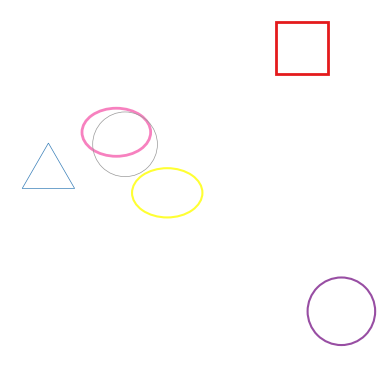[{"shape": "square", "thickness": 2, "radius": 0.34, "center": [0.785, 0.875]}, {"shape": "triangle", "thickness": 0.5, "radius": 0.39, "center": [0.126, 0.55]}, {"shape": "circle", "thickness": 1.5, "radius": 0.44, "center": [0.887, 0.191]}, {"shape": "oval", "thickness": 1.5, "radius": 0.46, "center": [0.434, 0.499]}, {"shape": "oval", "thickness": 2, "radius": 0.45, "center": [0.302, 0.656]}, {"shape": "circle", "thickness": 0.5, "radius": 0.42, "center": [0.325, 0.625]}]